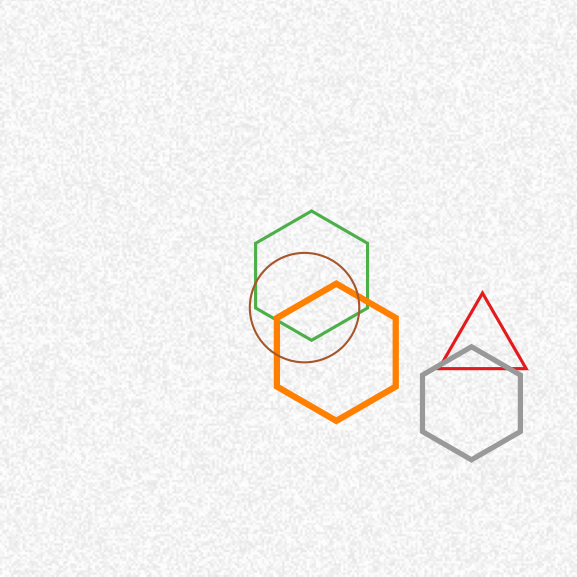[{"shape": "triangle", "thickness": 1.5, "radius": 0.44, "center": [0.836, 0.404]}, {"shape": "hexagon", "thickness": 1.5, "radius": 0.56, "center": [0.54, 0.522]}, {"shape": "hexagon", "thickness": 3, "radius": 0.59, "center": [0.582, 0.389]}, {"shape": "circle", "thickness": 1, "radius": 0.47, "center": [0.527, 0.466]}, {"shape": "hexagon", "thickness": 2.5, "radius": 0.49, "center": [0.816, 0.301]}]